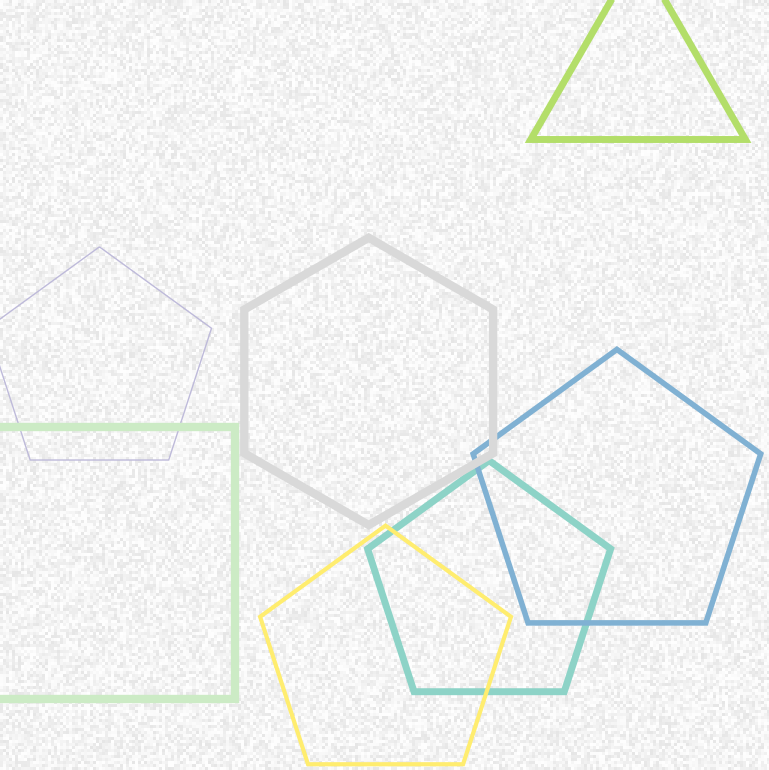[{"shape": "pentagon", "thickness": 2.5, "radius": 0.83, "center": [0.635, 0.236]}, {"shape": "pentagon", "thickness": 0.5, "radius": 0.77, "center": [0.129, 0.526]}, {"shape": "pentagon", "thickness": 2, "radius": 0.98, "center": [0.801, 0.35]}, {"shape": "triangle", "thickness": 2.5, "radius": 0.8, "center": [0.829, 0.899]}, {"shape": "hexagon", "thickness": 3, "radius": 0.93, "center": [0.479, 0.505]}, {"shape": "square", "thickness": 3, "radius": 0.88, "center": [0.129, 0.269]}, {"shape": "pentagon", "thickness": 1.5, "radius": 0.86, "center": [0.501, 0.146]}]